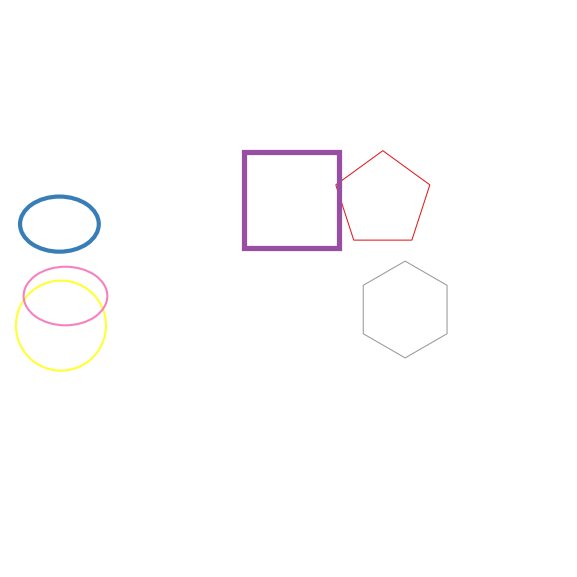[{"shape": "pentagon", "thickness": 0.5, "radius": 0.43, "center": [0.663, 0.653]}, {"shape": "oval", "thickness": 2, "radius": 0.34, "center": [0.103, 0.611]}, {"shape": "square", "thickness": 2.5, "radius": 0.41, "center": [0.504, 0.653]}, {"shape": "circle", "thickness": 1, "radius": 0.39, "center": [0.106, 0.435]}, {"shape": "oval", "thickness": 1, "radius": 0.36, "center": [0.113, 0.487]}, {"shape": "hexagon", "thickness": 0.5, "radius": 0.42, "center": [0.702, 0.463]}]